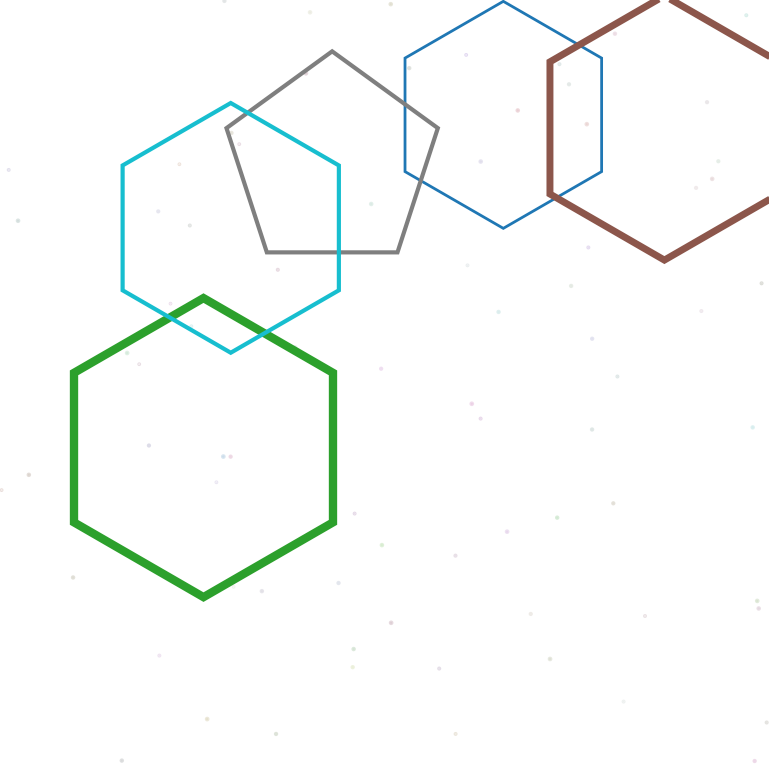[{"shape": "hexagon", "thickness": 1, "radius": 0.74, "center": [0.654, 0.851]}, {"shape": "hexagon", "thickness": 3, "radius": 0.97, "center": [0.264, 0.419]}, {"shape": "hexagon", "thickness": 2.5, "radius": 0.86, "center": [0.863, 0.834]}, {"shape": "pentagon", "thickness": 1.5, "radius": 0.72, "center": [0.431, 0.789]}, {"shape": "hexagon", "thickness": 1.5, "radius": 0.81, "center": [0.3, 0.704]}]